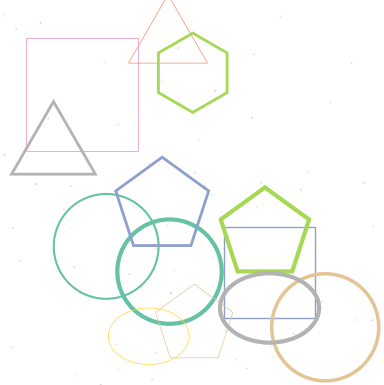[{"shape": "circle", "thickness": 3, "radius": 0.68, "center": [0.44, 0.294]}, {"shape": "circle", "thickness": 1.5, "radius": 0.68, "center": [0.276, 0.36]}, {"shape": "triangle", "thickness": 0.5, "radius": 0.59, "center": [0.436, 0.895]}, {"shape": "pentagon", "thickness": 2, "radius": 0.63, "center": [0.421, 0.465]}, {"shape": "square", "thickness": 1, "radius": 0.59, "center": [0.7, 0.291]}, {"shape": "square", "thickness": 0.5, "radius": 0.73, "center": [0.213, 0.755]}, {"shape": "hexagon", "thickness": 2, "radius": 0.52, "center": [0.501, 0.811]}, {"shape": "pentagon", "thickness": 3, "radius": 0.6, "center": [0.688, 0.393]}, {"shape": "oval", "thickness": 0.5, "radius": 0.52, "center": [0.386, 0.127]}, {"shape": "circle", "thickness": 2.5, "radius": 0.7, "center": [0.845, 0.15]}, {"shape": "pentagon", "thickness": 0.5, "radius": 0.53, "center": [0.504, 0.156]}, {"shape": "triangle", "thickness": 2, "radius": 0.63, "center": [0.139, 0.61]}, {"shape": "oval", "thickness": 3, "radius": 0.64, "center": [0.7, 0.2]}]